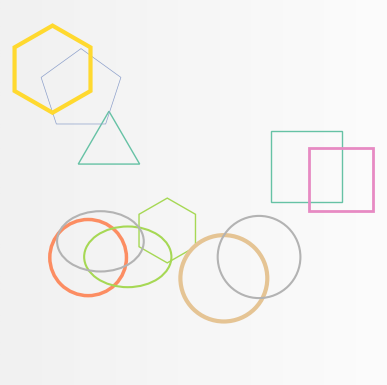[{"shape": "square", "thickness": 1, "radius": 0.46, "center": [0.791, 0.567]}, {"shape": "triangle", "thickness": 1, "radius": 0.46, "center": [0.281, 0.62]}, {"shape": "circle", "thickness": 2.5, "radius": 0.49, "center": [0.227, 0.331]}, {"shape": "pentagon", "thickness": 0.5, "radius": 0.54, "center": [0.209, 0.766]}, {"shape": "square", "thickness": 2, "radius": 0.41, "center": [0.88, 0.533]}, {"shape": "hexagon", "thickness": 1, "radius": 0.42, "center": [0.432, 0.401]}, {"shape": "oval", "thickness": 1.5, "radius": 0.56, "center": [0.33, 0.333]}, {"shape": "hexagon", "thickness": 3, "radius": 0.57, "center": [0.136, 0.82]}, {"shape": "circle", "thickness": 3, "radius": 0.56, "center": [0.578, 0.277]}, {"shape": "oval", "thickness": 1.5, "radius": 0.56, "center": [0.259, 0.373]}, {"shape": "circle", "thickness": 1.5, "radius": 0.53, "center": [0.669, 0.332]}]